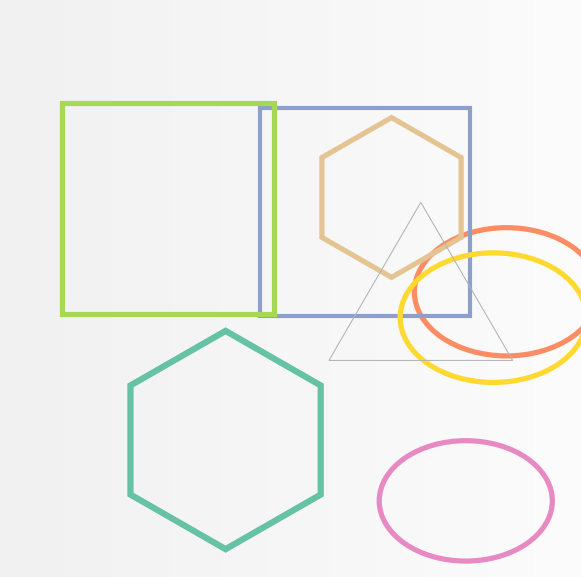[{"shape": "hexagon", "thickness": 3, "radius": 0.94, "center": [0.388, 0.237]}, {"shape": "oval", "thickness": 2.5, "radius": 0.79, "center": [0.872, 0.494]}, {"shape": "square", "thickness": 2, "radius": 0.9, "center": [0.628, 0.632]}, {"shape": "oval", "thickness": 2.5, "radius": 0.74, "center": [0.801, 0.132]}, {"shape": "square", "thickness": 2.5, "radius": 0.91, "center": [0.288, 0.638]}, {"shape": "oval", "thickness": 2.5, "radius": 0.8, "center": [0.849, 0.449]}, {"shape": "hexagon", "thickness": 2.5, "radius": 0.69, "center": [0.674, 0.657]}, {"shape": "triangle", "thickness": 0.5, "radius": 0.91, "center": [0.724, 0.466]}]